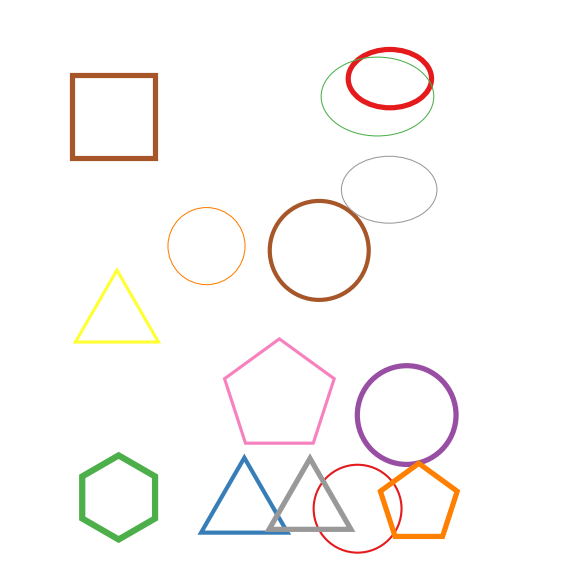[{"shape": "circle", "thickness": 1, "radius": 0.38, "center": [0.619, 0.118]}, {"shape": "oval", "thickness": 2.5, "radius": 0.36, "center": [0.675, 0.863]}, {"shape": "triangle", "thickness": 2, "radius": 0.43, "center": [0.423, 0.12]}, {"shape": "hexagon", "thickness": 3, "radius": 0.36, "center": [0.205, 0.138]}, {"shape": "oval", "thickness": 0.5, "radius": 0.49, "center": [0.654, 0.832]}, {"shape": "circle", "thickness": 2.5, "radius": 0.43, "center": [0.704, 0.28]}, {"shape": "pentagon", "thickness": 2.5, "radius": 0.35, "center": [0.725, 0.127]}, {"shape": "circle", "thickness": 0.5, "radius": 0.33, "center": [0.358, 0.573]}, {"shape": "triangle", "thickness": 1.5, "radius": 0.41, "center": [0.202, 0.448]}, {"shape": "square", "thickness": 2.5, "radius": 0.36, "center": [0.197, 0.798]}, {"shape": "circle", "thickness": 2, "radius": 0.43, "center": [0.553, 0.566]}, {"shape": "pentagon", "thickness": 1.5, "radius": 0.5, "center": [0.484, 0.313]}, {"shape": "oval", "thickness": 0.5, "radius": 0.41, "center": [0.674, 0.671]}, {"shape": "triangle", "thickness": 2.5, "radius": 0.41, "center": [0.537, 0.123]}]